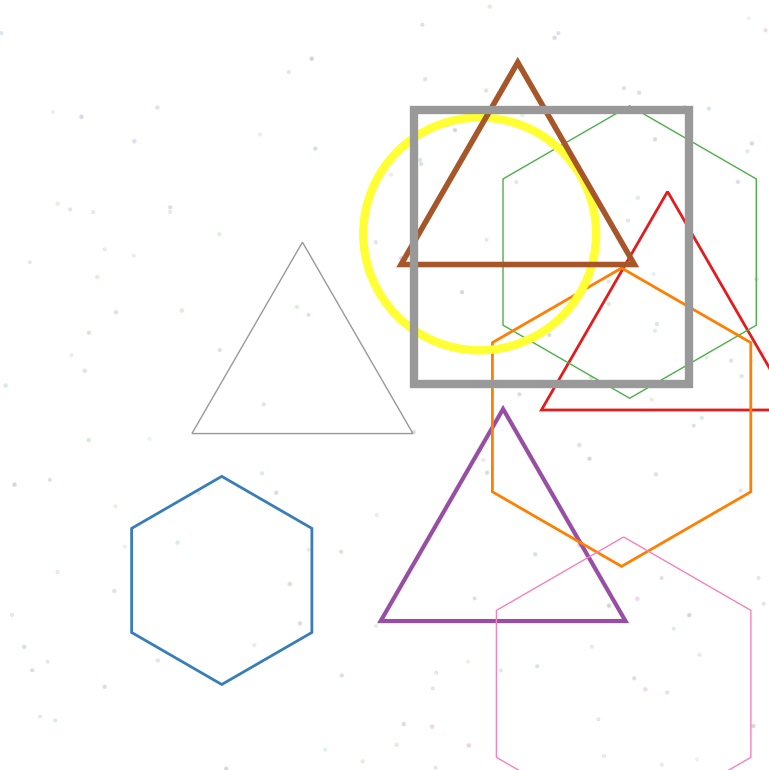[{"shape": "triangle", "thickness": 1, "radius": 0.95, "center": [0.867, 0.562]}, {"shape": "hexagon", "thickness": 1, "radius": 0.68, "center": [0.288, 0.246]}, {"shape": "hexagon", "thickness": 0.5, "radius": 0.95, "center": [0.818, 0.673]}, {"shape": "triangle", "thickness": 1.5, "radius": 0.92, "center": [0.653, 0.285]}, {"shape": "hexagon", "thickness": 1, "radius": 0.97, "center": [0.807, 0.458]}, {"shape": "circle", "thickness": 3, "radius": 0.76, "center": [0.623, 0.696]}, {"shape": "triangle", "thickness": 2, "radius": 0.87, "center": [0.672, 0.744]}, {"shape": "hexagon", "thickness": 0.5, "radius": 0.95, "center": [0.81, 0.112]}, {"shape": "square", "thickness": 3, "radius": 0.89, "center": [0.716, 0.679]}, {"shape": "triangle", "thickness": 0.5, "radius": 0.83, "center": [0.393, 0.52]}]